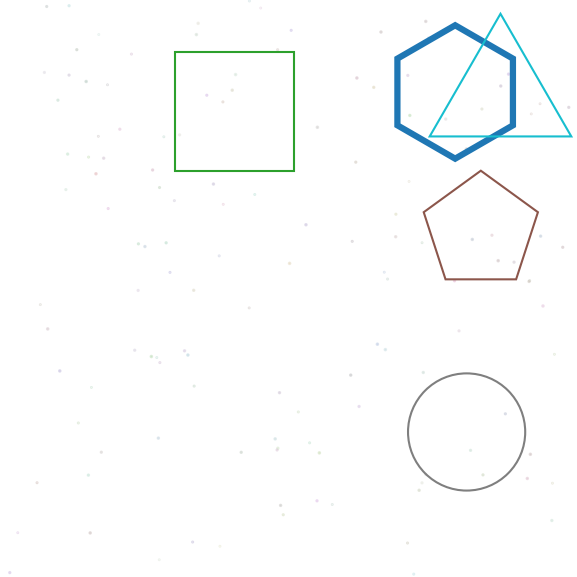[{"shape": "hexagon", "thickness": 3, "radius": 0.58, "center": [0.788, 0.84]}, {"shape": "square", "thickness": 1, "radius": 0.52, "center": [0.406, 0.806]}, {"shape": "pentagon", "thickness": 1, "radius": 0.52, "center": [0.833, 0.6]}, {"shape": "circle", "thickness": 1, "radius": 0.51, "center": [0.808, 0.251]}, {"shape": "triangle", "thickness": 1, "radius": 0.71, "center": [0.867, 0.834]}]